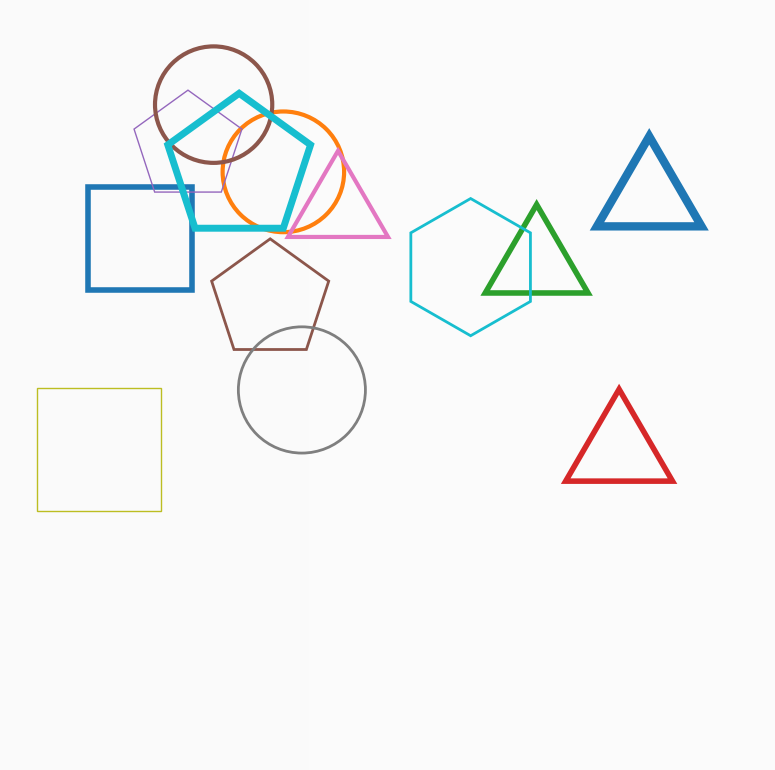[{"shape": "square", "thickness": 2, "radius": 0.34, "center": [0.181, 0.69]}, {"shape": "triangle", "thickness": 3, "radius": 0.39, "center": [0.838, 0.745]}, {"shape": "circle", "thickness": 1.5, "radius": 0.39, "center": [0.366, 0.777]}, {"shape": "triangle", "thickness": 2, "radius": 0.38, "center": [0.692, 0.658]}, {"shape": "triangle", "thickness": 2, "radius": 0.4, "center": [0.799, 0.415]}, {"shape": "pentagon", "thickness": 0.5, "radius": 0.37, "center": [0.243, 0.81]}, {"shape": "circle", "thickness": 1.5, "radius": 0.38, "center": [0.276, 0.864]}, {"shape": "pentagon", "thickness": 1, "radius": 0.4, "center": [0.349, 0.61]}, {"shape": "triangle", "thickness": 1.5, "radius": 0.37, "center": [0.436, 0.73]}, {"shape": "circle", "thickness": 1, "radius": 0.41, "center": [0.39, 0.494]}, {"shape": "square", "thickness": 0.5, "radius": 0.4, "center": [0.128, 0.417]}, {"shape": "pentagon", "thickness": 2.5, "radius": 0.48, "center": [0.309, 0.782]}, {"shape": "hexagon", "thickness": 1, "radius": 0.45, "center": [0.607, 0.653]}]